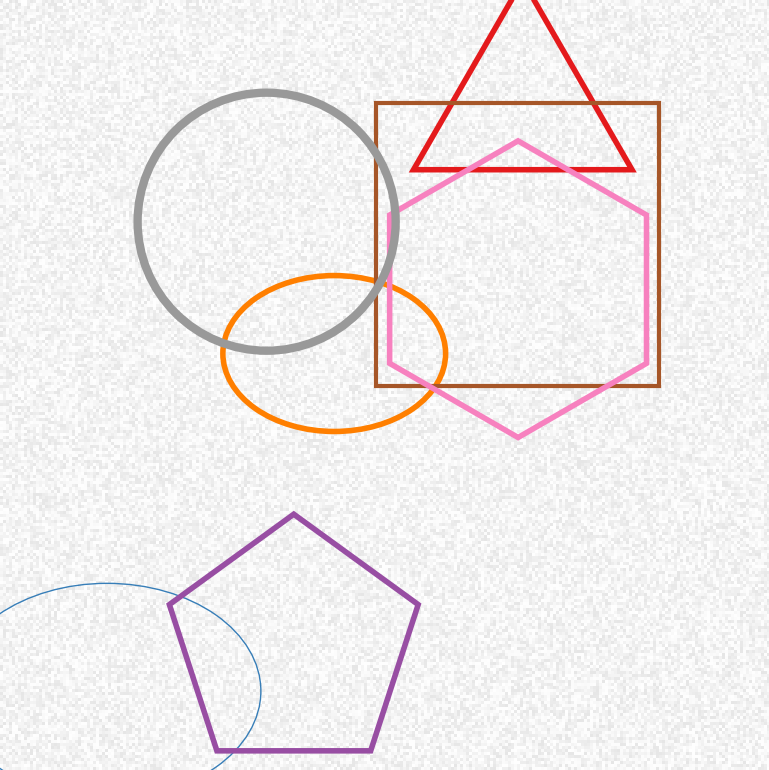[{"shape": "triangle", "thickness": 2, "radius": 0.82, "center": [0.679, 0.862]}, {"shape": "oval", "thickness": 0.5, "radius": 1.0, "center": [0.139, 0.103]}, {"shape": "pentagon", "thickness": 2, "radius": 0.85, "center": [0.382, 0.162]}, {"shape": "oval", "thickness": 2, "radius": 0.72, "center": [0.434, 0.541]}, {"shape": "square", "thickness": 1.5, "radius": 0.92, "center": [0.672, 0.682]}, {"shape": "hexagon", "thickness": 2, "radius": 0.96, "center": [0.673, 0.624]}, {"shape": "circle", "thickness": 3, "radius": 0.84, "center": [0.346, 0.712]}]